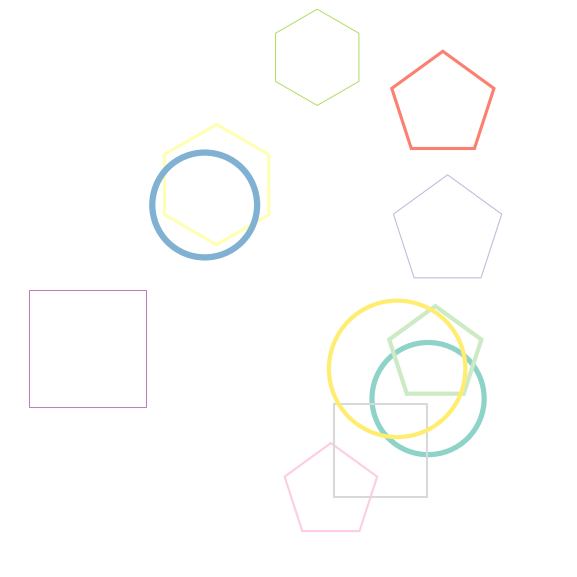[{"shape": "circle", "thickness": 2.5, "radius": 0.49, "center": [0.741, 0.309]}, {"shape": "hexagon", "thickness": 1.5, "radius": 0.52, "center": [0.375, 0.68]}, {"shape": "pentagon", "thickness": 0.5, "radius": 0.49, "center": [0.775, 0.598]}, {"shape": "pentagon", "thickness": 1.5, "radius": 0.47, "center": [0.767, 0.817]}, {"shape": "circle", "thickness": 3, "radius": 0.45, "center": [0.354, 0.644]}, {"shape": "hexagon", "thickness": 0.5, "radius": 0.42, "center": [0.549, 0.9]}, {"shape": "pentagon", "thickness": 1, "radius": 0.42, "center": [0.573, 0.148]}, {"shape": "square", "thickness": 1, "radius": 0.4, "center": [0.659, 0.22]}, {"shape": "square", "thickness": 0.5, "radius": 0.51, "center": [0.151, 0.395]}, {"shape": "pentagon", "thickness": 2, "radius": 0.42, "center": [0.754, 0.385]}, {"shape": "circle", "thickness": 2, "radius": 0.59, "center": [0.688, 0.36]}]